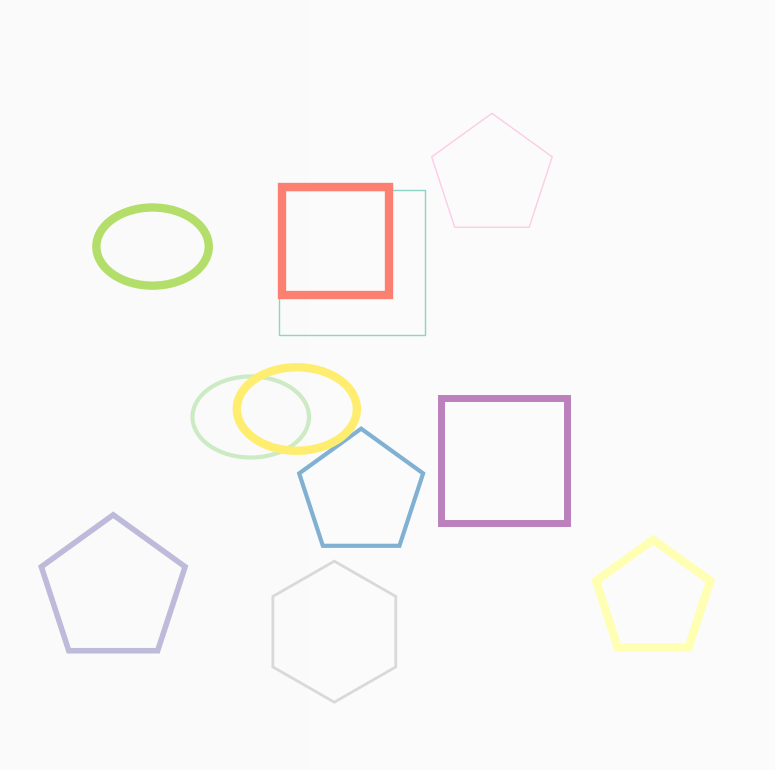[{"shape": "square", "thickness": 0.5, "radius": 0.47, "center": [0.454, 0.659]}, {"shape": "pentagon", "thickness": 3, "radius": 0.39, "center": [0.843, 0.222]}, {"shape": "pentagon", "thickness": 2, "radius": 0.49, "center": [0.146, 0.234]}, {"shape": "square", "thickness": 3, "radius": 0.35, "center": [0.433, 0.687]}, {"shape": "pentagon", "thickness": 1.5, "radius": 0.42, "center": [0.466, 0.359]}, {"shape": "oval", "thickness": 3, "radius": 0.36, "center": [0.197, 0.68]}, {"shape": "pentagon", "thickness": 0.5, "radius": 0.41, "center": [0.635, 0.771]}, {"shape": "hexagon", "thickness": 1, "radius": 0.46, "center": [0.431, 0.18]}, {"shape": "square", "thickness": 2.5, "radius": 0.41, "center": [0.65, 0.402]}, {"shape": "oval", "thickness": 1.5, "radius": 0.38, "center": [0.324, 0.458]}, {"shape": "oval", "thickness": 3, "radius": 0.39, "center": [0.383, 0.469]}]